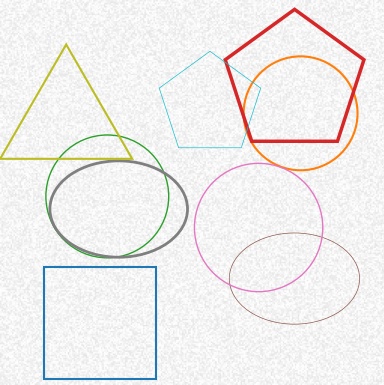[{"shape": "square", "thickness": 1.5, "radius": 0.73, "center": [0.259, 0.162]}, {"shape": "circle", "thickness": 1.5, "radius": 0.74, "center": [0.781, 0.706]}, {"shape": "circle", "thickness": 1, "radius": 0.8, "center": [0.279, 0.49]}, {"shape": "pentagon", "thickness": 2.5, "radius": 0.95, "center": [0.765, 0.786]}, {"shape": "oval", "thickness": 0.5, "radius": 0.85, "center": [0.765, 0.276]}, {"shape": "circle", "thickness": 1, "radius": 0.83, "center": [0.672, 0.409]}, {"shape": "oval", "thickness": 2, "radius": 0.89, "center": [0.308, 0.457]}, {"shape": "triangle", "thickness": 1.5, "radius": 0.99, "center": [0.172, 0.686]}, {"shape": "pentagon", "thickness": 0.5, "radius": 0.69, "center": [0.545, 0.728]}]